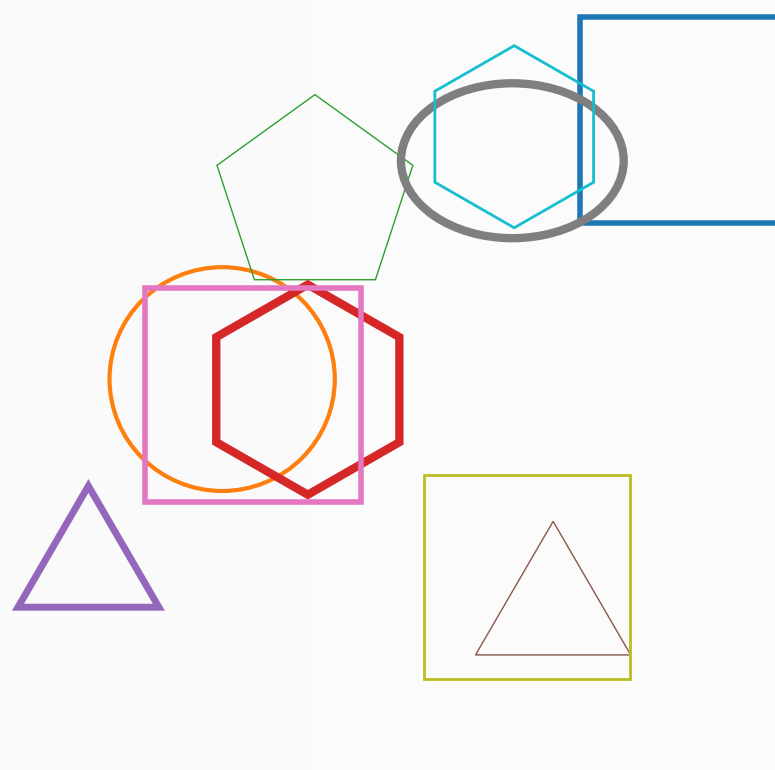[{"shape": "square", "thickness": 2, "radius": 0.67, "center": [0.881, 0.844]}, {"shape": "circle", "thickness": 1.5, "radius": 0.73, "center": [0.287, 0.508]}, {"shape": "pentagon", "thickness": 0.5, "radius": 0.66, "center": [0.406, 0.744]}, {"shape": "hexagon", "thickness": 3, "radius": 0.68, "center": [0.397, 0.494]}, {"shape": "triangle", "thickness": 2.5, "radius": 0.52, "center": [0.114, 0.264]}, {"shape": "triangle", "thickness": 0.5, "radius": 0.58, "center": [0.714, 0.207]}, {"shape": "square", "thickness": 2, "radius": 0.7, "center": [0.327, 0.487]}, {"shape": "oval", "thickness": 3, "radius": 0.72, "center": [0.661, 0.791]}, {"shape": "square", "thickness": 1, "radius": 0.66, "center": [0.68, 0.251]}, {"shape": "hexagon", "thickness": 1, "radius": 0.59, "center": [0.664, 0.822]}]